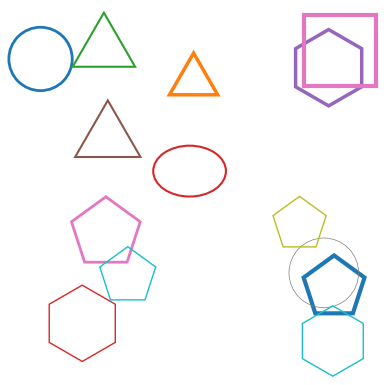[{"shape": "circle", "thickness": 2, "radius": 0.41, "center": [0.105, 0.847]}, {"shape": "pentagon", "thickness": 3, "radius": 0.42, "center": [0.868, 0.253]}, {"shape": "triangle", "thickness": 2.5, "radius": 0.36, "center": [0.503, 0.79]}, {"shape": "triangle", "thickness": 1.5, "radius": 0.47, "center": [0.27, 0.873]}, {"shape": "oval", "thickness": 1.5, "radius": 0.47, "center": [0.492, 0.556]}, {"shape": "hexagon", "thickness": 1, "radius": 0.5, "center": [0.214, 0.16]}, {"shape": "hexagon", "thickness": 2.5, "radius": 0.5, "center": [0.854, 0.824]}, {"shape": "triangle", "thickness": 1.5, "radius": 0.49, "center": [0.28, 0.641]}, {"shape": "pentagon", "thickness": 2, "radius": 0.47, "center": [0.275, 0.395]}, {"shape": "square", "thickness": 3, "radius": 0.46, "center": [0.883, 0.869]}, {"shape": "circle", "thickness": 0.5, "radius": 0.45, "center": [0.841, 0.291]}, {"shape": "pentagon", "thickness": 1, "radius": 0.36, "center": [0.778, 0.417]}, {"shape": "hexagon", "thickness": 1, "radius": 0.46, "center": [0.864, 0.114]}, {"shape": "pentagon", "thickness": 1, "radius": 0.38, "center": [0.332, 0.283]}]